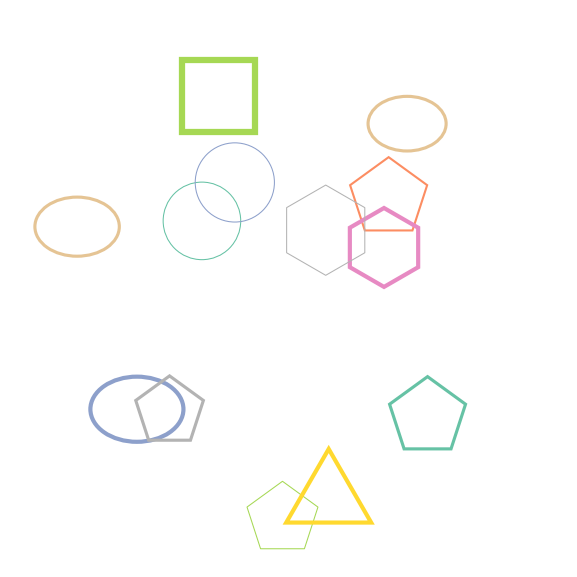[{"shape": "circle", "thickness": 0.5, "radius": 0.34, "center": [0.35, 0.617]}, {"shape": "pentagon", "thickness": 1.5, "radius": 0.35, "center": [0.74, 0.278]}, {"shape": "pentagon", "thickness": 1, "radius": 0.35, "center": [0.673, 0.657]}, {"shape": "oval", "thickness": 2, "radius": 0.4, "center": [0.237, 0.291]}, {"shape": "circle", "thickness": 0.5, "radius": 0.34, "center": [0.407, 0.683]}, {"shape": "hexagon", "thickness": 2, "radius": 0.34, "center": [0.665, 0.571]}, {"shape": "square", "thickness": 3, "radius": 0.31, "center": [0.379, 0.833]}, {"shape": "pentagon", "thickness": 0.5, "radius": 0.32, "center": [0.489, 0.101]}, {"shape": "triangle", "thickness": 2, "radius": 0.42, "center": [0.569, 0.137]}, {"shape": "oval", "thickness": 1.5, "radius": 0.37, "center": [0.134, 0.607]}, {"shape": "oval", "thickness": 1.5, "radius": 0.34, "center": [0.705, 0.785]}, {"shape": "pentagon", "thickness": 1.5, "radius": 0.31, "center": [0.294, 0.287]}, {"shape": "hexagon", "thickness": 0.5, "radius": 0.39, "center": [0.564, 0.601]}]